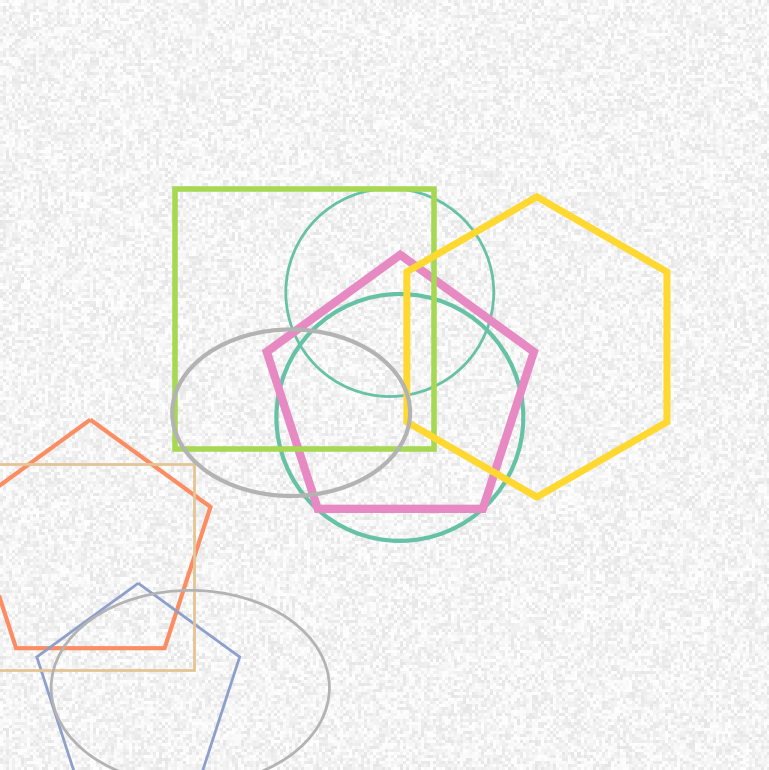[{"shape": "circle", "thickness": 1.5, "radius": 0.8, "center": [0.519, 0.458]}, {"shape": "circle", "thickness": 1, "radius": 0.68, "center": [0.506, 0.62]}, {"shape": "pentagon", "thickness": 1.5, "radius": 0.82, "center": [0.117, 0.291]}, {"shape": "pentagon", "thickness": 1, "radius": 0.69, "center": [0.18, 0.104]}, {"shape": "pentagon", "thickness": 3, "radius": 0.91, "center": [0.52, 0.487]}, {"shape": "square", "thickness": 2, "radius": 0.84, "center": [0.395, 0.586]}, {"shape": "hexagon", "thickness": 2.5, "radius": 0.98, "center": [0.697, 0.549]}, {"shape": "square", "thickness": 1, "radius": 0.67, "center": [0.118, 0.264]}, {"shape": "oval", "thickness": 1.5, "radius": 0.77, "center": [0.378, 0.464]}, {"shape": "oval", "thickness": 1, "radius": 0.9, "center": [0.247, 0.107]}]